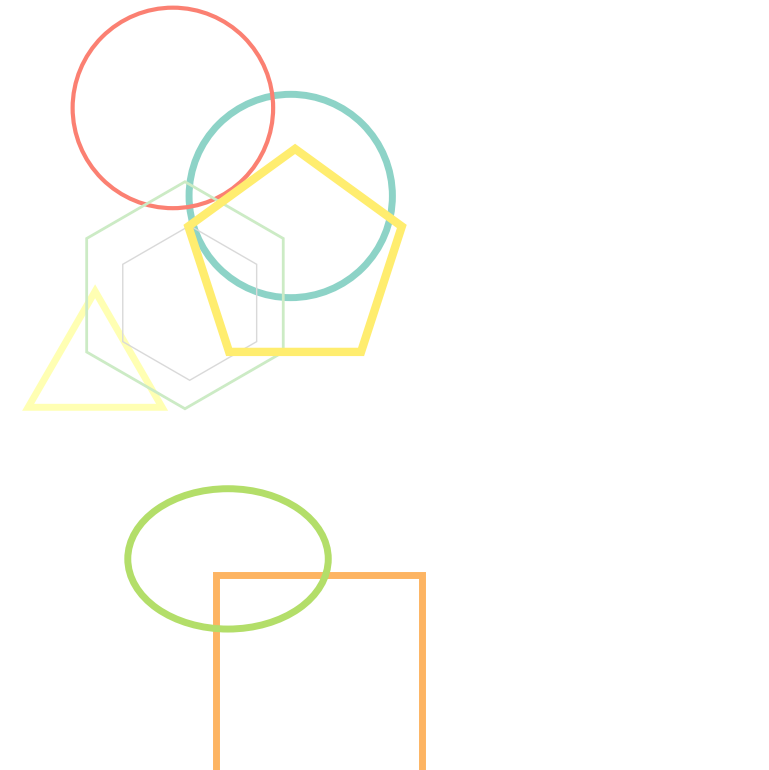[{"shape": "circle", "thickness": 2.5, "radius": 0.66, "center": [0.378, 0.745]}, {"shape": "triangle", "thickness": 2.5, "radius": 0.5, "center": [0.124, 0.521]}, {"shape": "circle", "thickness": 1.5, "radius": 0.65, "center": [0.225, 0.86]}, {"shape": "square", "thickness": 2.5, "radius": 0.67, "center": [0.414, 0.119]}, {"shape": "oval", "thickness": 2.5, "radius": 0.65, "center": [0.296, 0.274]}, {"shape": "hexagon", "thickness": 0.5, "radius": 0.5, "center": [0.246, 0.607]}, {"shape": "hexagon", "thickness": 1, "radius": 0.74, "center": [0.24, 0.617]}, {"shape": "pentagon", "thickness": 3, "radius": 0.73, "center": [0.383, 0.661]}]